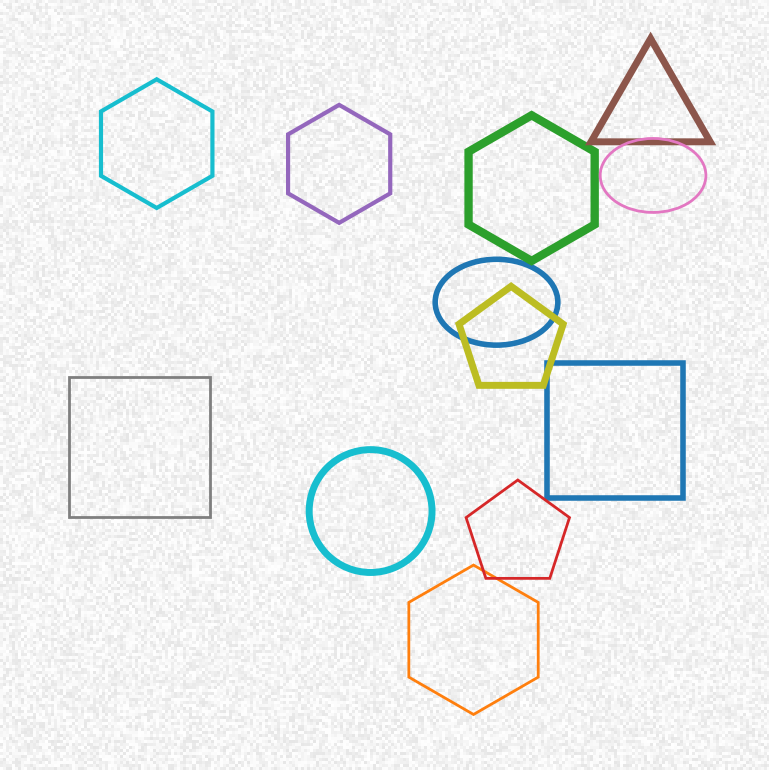[{"shape": "oval", "thickness": 2, "radius": 0.4, "center": [0.645, 0.608]}, {"shape": "square", "thickness": 2, "radius": 0.44, "center": [0.799, 0.441]}, {"shape": "hexagon", "thickness": 1, "radius": 0.49, "center": [0.615, 0.169]}, {"shape": "hexagon", "thickness": 3, "radius": 0.47, "center": [0.69, 0.756]}, {"shape": "pentagon", "thickness": 1, "radius": 0.35, "center": [0.672, 0.306]}, {"shape": "hexagon", "thickness": 1.5, "radius": 0.38, "center": [0.44, 0.787]}, {"shape": "triangle", "thickness": 2.5, "radius": 0.45, "center": [0.845, 0.861]}, {"shape": "oval", "thickness": 1, "radius": 0.34, "center": [0.848, 0.772]}, {"shape": "square", "thickness": 1, "radius": 0.46, "center": [0.181, 0.42]}, {"shape": "pentagon", "thickness": 2.5, "radius": 0.36, "center": [0.664, 0.557]}, {"shape": "hexagon", "thickness": 1.5, "radius": 0.42, "center": [0.204, 0.813]}, {"shape": "circle", "thickness": 2.5, "radius": 0.4, "center": [0.481, 0.336]}]